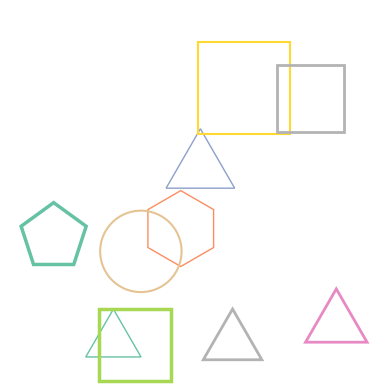[{"shape": "triangle", "thickness": 1, "radius": 0.41, "center": [0.295, 0.114]}, {"shape": "pentagon", "thickness": 2.5, "radius": 0.44, "center": [0.139, 0.385]}, {"shape": "hexagon", "thickness": 1, "radius": 0.49, "center": [0.47, 0.406]}, {"shape": "triangle", "thickness": 1, "radius": 0.51, "center": [0.52, 0.563]}, {"shape": "triangle", "thickness": 2, "radius": 0.46, "center": [0.873, 0.157]}, {"shape": "square", "thickness": 2.5, "radius": 0.47, "center": [0.352, 0.105]}, {"shape": "square", "thickness": 1.5, "radius": 0.6, "center": [0.634, 0.771]}, {"shape": "circle", "thickness": 1.5, "radius": 0.53, "center": [0.366, 0.347]}, {"shape": "square", "thickness": 2, "radius": 0.43, "center": [0.806, 0.744]}, {"shape": "triangle", "thickness": 2, "radius": 0.44, "center": [0.604, 0.109]}]